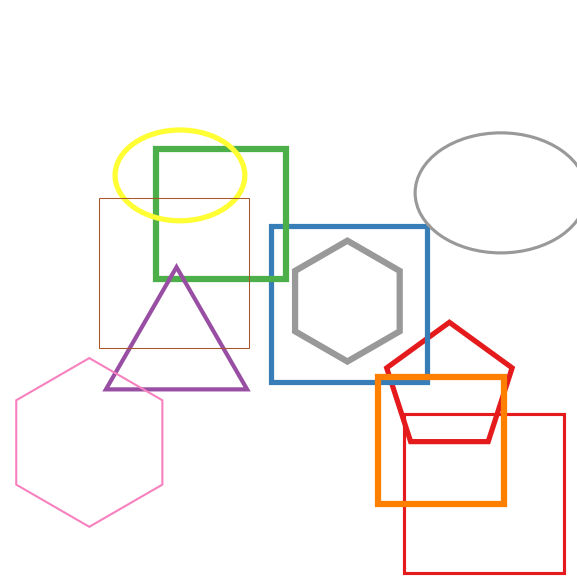[{"shape": "square", "thickness": 1.5, "radius": 0.69, "center": [0.838, 0.145]}, {"shape": "pentagon", "thickness": 2.5, "radius": 0.57, "center": [0.778, 0.327]}, {"shape": "square", "thickness": 2.5, "radius": 0.68, "center": [0.604, 0.473]}, {"shape": "square", "thickness": 3, "radius": 0.56, "center": [0.383, 0.628]}, {"shape": "triangle", "thickness": 2, "radius": 0.71, "center": [0.306, 0.395]}, {"shape": "square", "thickness": 3, "radius": 0.55, "center": [0.763, 0.237]}, {"shape": "oval", "thickness": 2.5, "radius": 0.56, "center": [0.312, 0.695]}, {"shape": "square", "thickness": 0.5, "radius": 0.65, "center": [0.301, 0.526]}, {"shape": "hexagon", "thickness": 1, "radius": 0.73, "center": [0.155, 0.233]}, {"shape": "hexagon", "thickness": 3, "radius": 0.52, "center": [0.602, 0.478]}, {"shape": "oval", "thickness": 1.5, "radius": 0.74, "center": [0.867, 0.665]}]